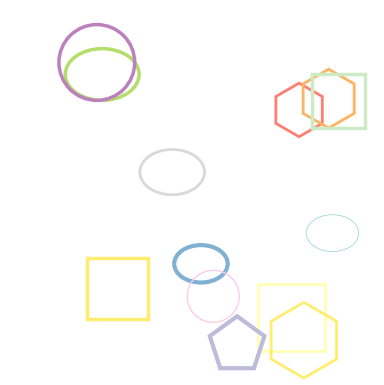[{"shape": "oval", "thickness": 0.5, "radius": 0.34, "center": [0.863, 0.394]}, {"shape": "square", "thickness": 2, "radius": 0.43, "center": [0.756, 0.176]}, {"shape": "pentagon", "thickness": 3, "radius": 0.37, "center": [0.616, 0.104]}, {"shape": "hexagon", "thickness": 2, "radius": 0.35, "center": [0.777, 0.714]}, {"shape": "oval", "thickness": 3, "radius": 0.35, "center": [0.522, 0.315]}, {"shape": "hexagon", "thickness": 2, "radius": 0.38, "center": [0.854, 0.744]}, {"shape": "oval", "thickness": 2.5, "radius": 0.48, "center": [0.265, 0.807]}, {"shape": "circle", "thickness": 1, "radius": 0.34, "center": [0.554, 0.23]}, {"shape": "oval", "thickness": 2, "radius": 0.42, "center": [0.447, 0.553]}, {"shape": "circle", "thickness": 2.5, "radius": 0.49, "center": [0.251, 0.838]}, {"shape": "square", "thickness": 2.5, "radius": 0.35, "center": [0.879, 0.737]}, {"shape": "square", "thickness": 2.5, "radius": 0.4, "center": [0.306, 0.251]}, {"shape": "hexagon", "thickness": 2, "radius": 0.49, "center": [0.789, 0.116]}]